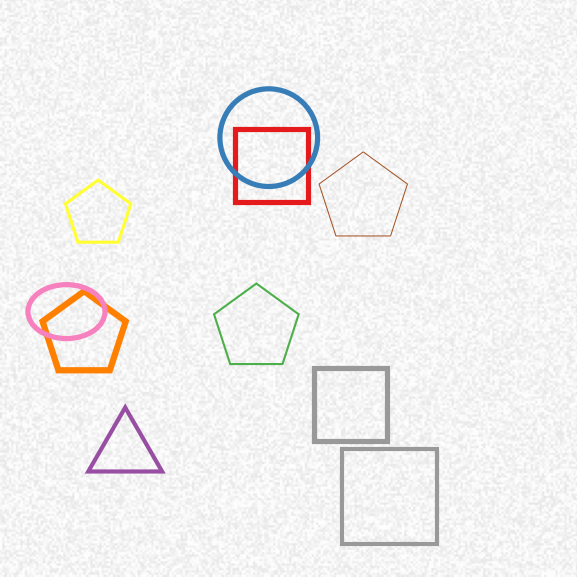[{"shape": "square", "thickness": 2.5, "radius": 0.32, "center": [0.47, 0.713]}, {"shape": "circle", "thickness": 2.5, "radius": 0.42, "center": [0.465, 0.761]}, {"shape": "pentagon", "thickness": 1, "radius": 0.39, "center": [0.444, 0.431]}, {"shape": "triangle", "thickness": 2, "radius": 0.37, "center": [0.217, 0.22]}, {"shape": "pentagon", "thickness": 3, "radius": 0.38, "center": [0.146, 0.419]}, {"shape": "pentagon", "thickness": 1.5, "radius": 0.3, "center": [0.17, 0.628]}, {"shape": "pentagon", "thickness": 0.5, "radius": 0.4, "center": [0.629, 0.656]}, {"shape": "oval", "thickness": 2.5, "radius": 0.33, "center": [0.115, 0.46]}, {"shape": "square", "thickness": 2, "radius": 0.41, "center": [0.674, 0.139]}, {"shape": "square", "thickness": 2.5, "radius": 0.31, "center": [0.607, 0.299]}]